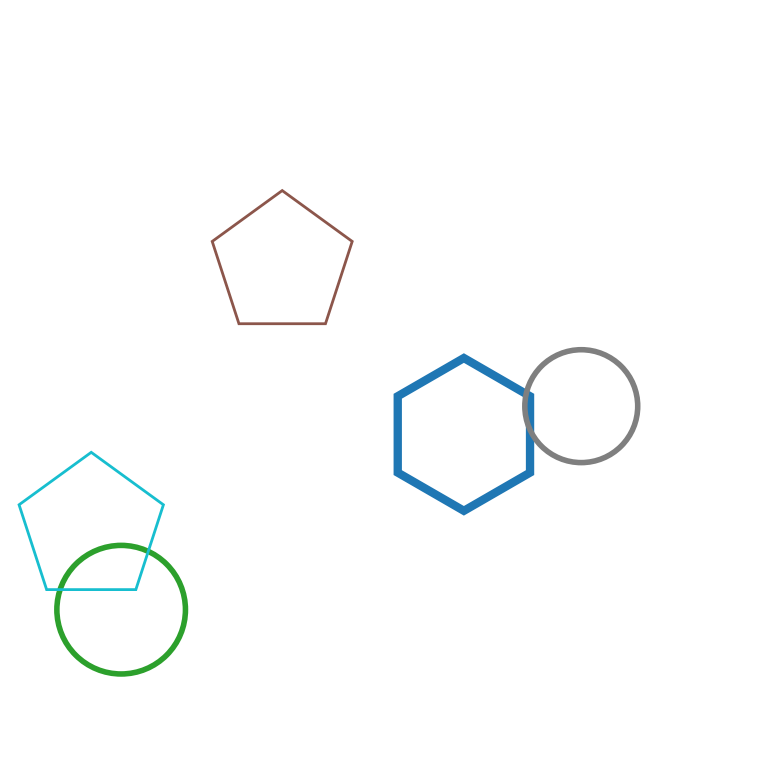[{"shape": "hexagon", "thickness": 3, "radius": 0.5, "center": [0.602, 0.436]}, {"shape": "circle", "thickness": 2, "radius": 0.42, "center": [0.157, 0.208]}, {"shape": "pentagon", "thickness": 1, "radius": 0.48, "center": [0.367, 0.657]}, {"shape": "circle", "thickness": 2, "radius": 0.37, "center": [0.755, 0.473]}, {"shape": "pentagon", "thickness": 1, "radius": 0.49, "center": [0.118, 0.314]}]